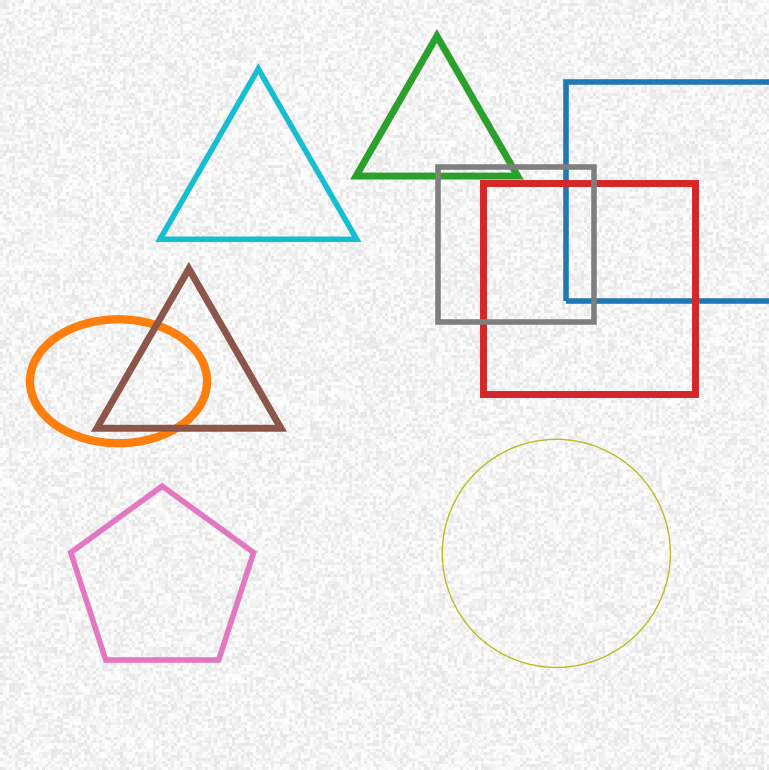[{"shape": "square", "thickness": 2, "radius": 0.71, "center": [0.877, 0.752]}, {"shape": "oval", "thickness": 3, "radius": 0.58, "center": [0.154, 0.505]}, {"shape": "triangle", "thickness": 2.5, "radius": 0.61, "center": [0.567, 0.832]}, {"shape": "square", "thickness": 2.5, "radius": 0.69, "center": [0.765, 0.625]}, {"shape": "triangle", "thickness": 2.5, "radius": 0.69, "center": [0.245, 0.513]}, {"shape": "pentagon", "thickness": 2, "radius": 0.62, "center": [0.211, 0.244]}, {"shape": "square", "thickness": 2, "radius": 0.5, "center": [0.67, 0.682]}, {"shape": "circle", "thickness": 0.5, "radius": 0.74, "center": [0.723, 0.281]}, {"shape": "triangle", "thickness": 2, "radius": 0.74, "center": [0.335, 0.763]}]